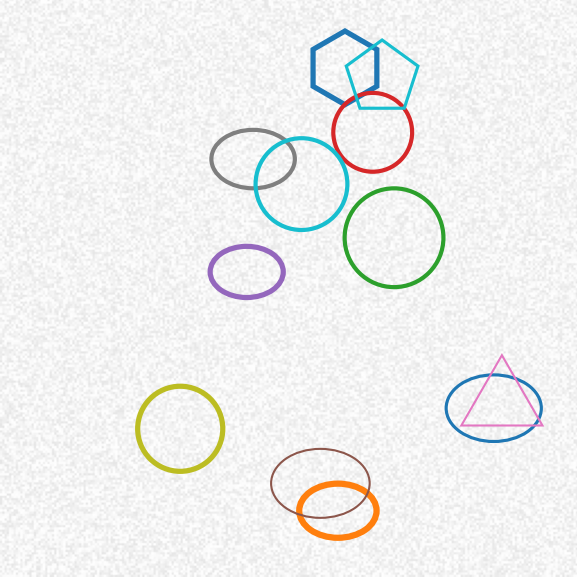[{"shape": "oval", "thickness": 1.5, "radius": 0.41, "center": [0.855, 0.292]}, {"shape": "hexagon", "thickness": 2.5, "radius": 0.32, "center": [0.597, 0.882]}, {"shape": "oval", "thickness": 3, "radius": 0.33, "center": [0.585, 0.115]}, {"shape": "circle", "thickness": 2, "radius": 0.43, "center": [0.682, 0.587]}, {"shape": "circle", "thickness": 2, "radius": 0.34, "center": [0.645, 0.77]}, {"shape": "oval", "thickness": 2.5, "radius": 0.32, "center": [0.427, 0.528]}, {"shape": "oval", "thickness": 1, "radius": 0.43, "center": [0.555, 0.162]}, {"shape": "triangle", "thickness": 1, "radius": 0.41, "center": [0.869, 0.303]}, {"shape": "oval", "thickness": 2, "radius": 0.36, "center": [0.438, 0.724]}, {"shape": "circle", "thickness": 2.5, "radius": 0.37, "center": [0.312, 0.257]}, {"shape": "circle", "thickness": 2, "radius": 0.4, "center": [0.522, 0.68]}, {"shape": "pentagon", "thickness": 1.5, "radius": 0.33, "center": [0.662, 0.865]}]